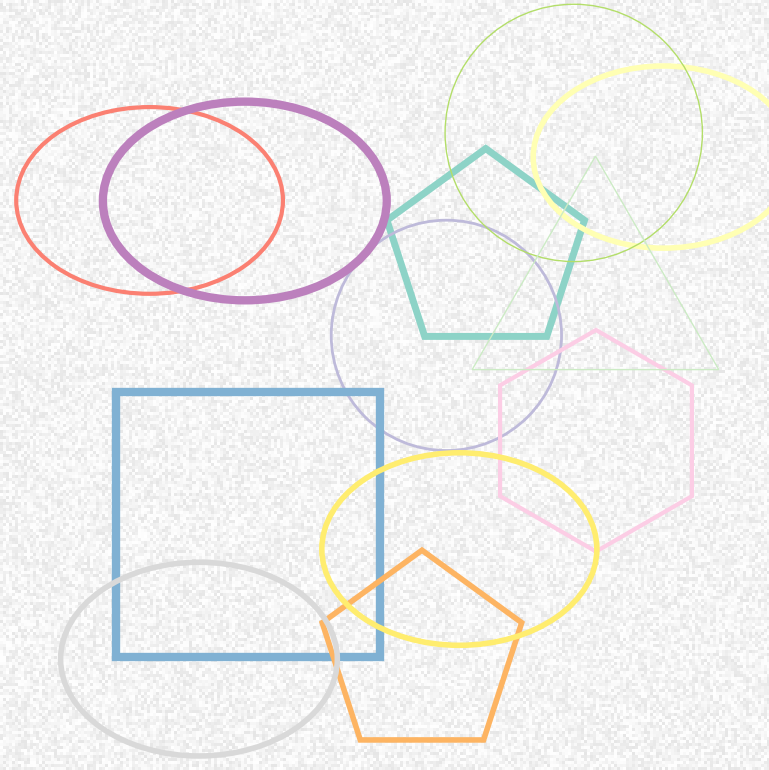[{"shape": "pentagon", "thickness": 2.5, "radius": 0.67, "center": [0.631, 0.672]}, {"shape": "oval", "thickness": 2, "radius": 0.84, "center": [0.861, 0.796]}, {"shape": "circle", "thickness": 1, "radius": 0.75, "center": [0.58, 0.564]}, {"shape": "oval", "thickness": 1.5, "radius": 0.87, "center": [0.194, 0.74]}, {"shape": "square", "thickness": 3, "radius": 0.86, "center": [0.322, 0.319]}, {"shape": "pentagon", "thickness": 2, "radius": 0.68, "center": [0.548, 0.149]}, {"shape": "circle", "thickness": 0.5, "radius": 0.84, "center": [0.745, 0.827]}, {"shape": "hexagon", "thickness": 1.5, "radius": 0.72, "center": [0.774, 0.428]}, {"shape": "oval", "thickness": 2, "radius": 0.9, "center": [0.258, 0.144]}, {"shape": "oval", "thickness": 3, "radius": 0.92, "center": [0.318, 0.739]}, {"shape": "triangle", "thickness": 0.5, "radius": 0.92, "center": [0.773, 0.612]}, {"shape": "oval", "thickness": 2, "radius": 0.89, "center": [0.597, 0.287]}]